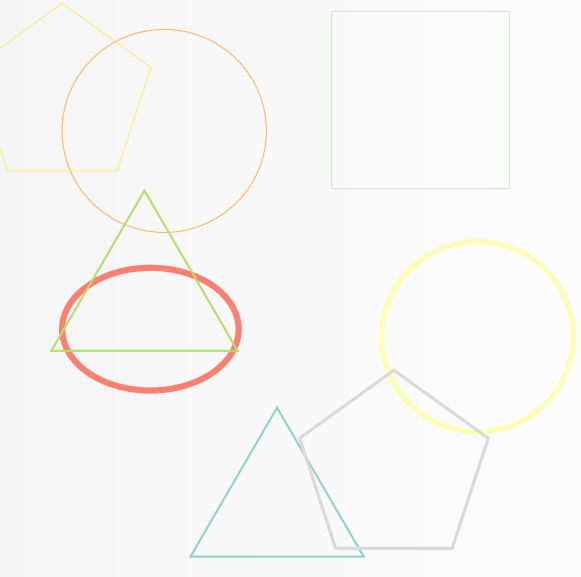[{"shape": "triangle", "thickness": 1, "radius": 0.86, "center": [0.477, 0.121]}, {"shape": "circle", "thickness": 2.5, "radius": 0.82, "center": [0.821, 0.416]}, {"shape": "oval", "thickness": 3, "radius": 0.76, "center": [0.259, 0.429]}, {"shape": "circle", "thickness": 0.5, "radius": 0.88, "center": [0.283, 0.772]}, {"shape": "triangle", "thickness": 1, "radius": 0.92, "center": [0.249, 0.484]}, {"shape": "pentagon", "thickness": 1.5, "radius": 0.85, "center": [0.678, 0.188]}, {"shape": "square", "thickness": 0.5, "radius": 0.76, "center": [0.723, 0.827]}, {"shape": "pentagon", "thickness": 0.5, "radius": 0.8, "center": [0.107, 0.833]}]